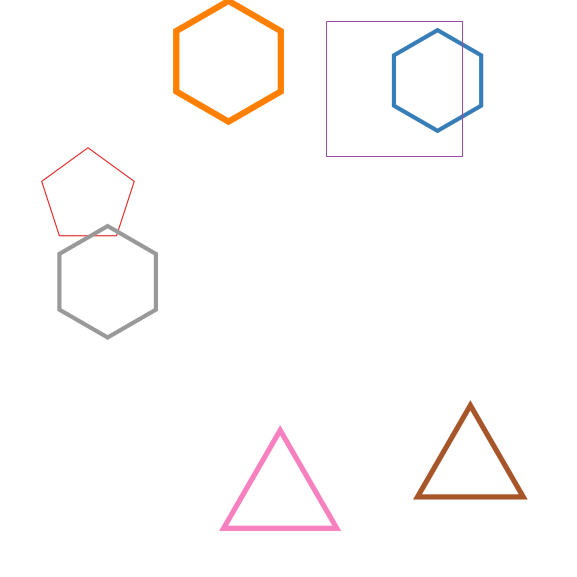[{"shape": "pentagon", "thickness": 0.5, "radius": 0.42, "center": [0.152, 0.659]}, {"shape": "hexagon", "thickness": 2, "radius": 0.44, "center": [0.758, 0.86]}, {"shape": "square", "thickness": 0.5, "radius": 0.59, "center": [0.682, 0.846]}, {"shape": "hexagon", "thickness": 3, "radius": 0.52, "center": [0.396, 0.893]}, {"shape": "triangle", "thickness": 2.5, "radius": 0.53, "center": [0.815, 0.192]}, {"shape": "triangle", "thickness": 2.5, "radius": 0.57, "center": [0.485, 0.141]}, {"shape": "hexagon", "thickness": 2, "radius": 0.48, "center": [0.186, 0.511]}]